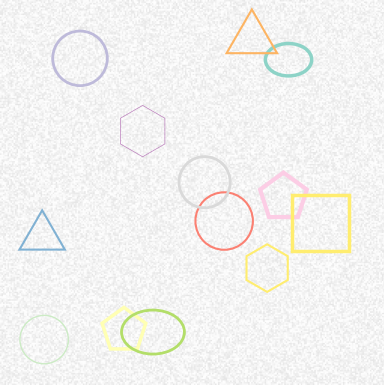[{"shape": "oval", "thickness": 2.5, "radius": 0.3, "center": [0.749, 0.845]}, {"shape": "pentagon", "thickness": 2.5, "radius": 0.3, "center": [0.322, 0.142]}, {"shape": "circle", "thickness": 2, "radius": 0.35, "center": [0.208, 0.848]}, {"shape": "circle", "thickness": 1.5, "radius": 0.37, "center": [0.582, 0.426]}, {"shape": "triangle", "thickness": 1.5, "radius": 0.34, "center": [0.11, 0.386]}, {"shape": "triangle", "thickness": 1.5, "radius": 0.38, "center": [0.654, 0.9]}, {"shape": "oval", "thickness": 2, "radius": 0.41, "center": [0.397, 0.137]}, {"shape": "pentagon", "thickness": 3, "radius": 0.32, "center": [0.736, 0.488]}, {"shape": "circle", "thickness": 2, "radius": 0.33, "center": [0.531, 0.527]}, {"shape": "hexagon", "thickness": 0.5, "radius": 0.33, "center": [0.37, 0.66]}, {"shape": "circle", "thickness": 1, "radius": 0.31, "center": [0.115, 0.118]}, {"shape": "hexagon", "thickness": 1.5, "radius": 0.31, "center": [0.694, 0.304]}, {"shape": "square", "thickness": 2.5, "radius": 0.37, "center": [0.832, 0.421]}]